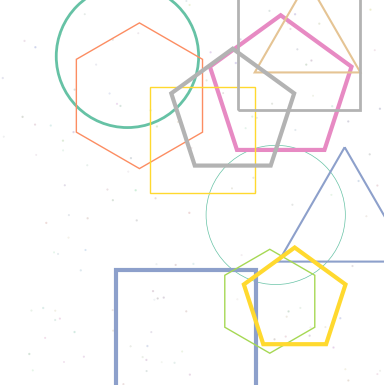[{"shape": "circle", "thickness": 0.5, "radius": 0.9, "center": [0.716, 0.442]}, {"shape": "circle", "thickness": 2, "radius": 0.92, "center": [0.331, 0.854]}, {"shape": "hexagon", "thickness": 1, "radius": 0.95, "center": [0.362, 0.751]}, {"shape": "square", "thickness": 3, "radius": 0.91, "center": [0.483, 0.116]}, {"shape": "triangle", "thickness": 1.5, "radius": 0.99, "center": [0.895, 0.42]}, {"shape": "pentagon", "thickness": 3, "radius": 0.97, "center": [0.729, 0.767]}, {"shape": "hexagon", "thickness": 1, "radius": 0.67, "center": [0.701, 0.218]}, {"shape": "pentagon", "thickness": 3, "radius": 0.69, "center": [0.765, 0.218]}, {"shape": "square", "thickness": 1, "radius": 0.68, "center": [0.527, 0.636]}, {"shape": "triangle", "thickness": 1.5, "radius": 0.79, "center": [0.799, 0.891]}, {"shape": "pentagon", "thickness": 3, "radius": 0.84, "center": [0.605, 0.706]}, {"shape": "square", "thickness": 2, "radius": 0.79, "center": [0.777, 0.872]}]